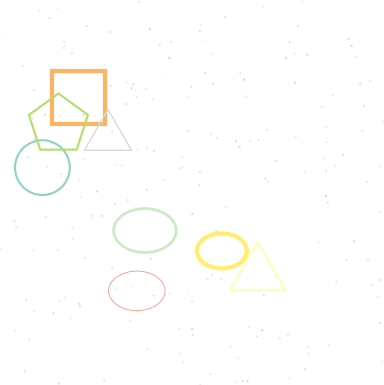[{"shape": "circle", "thickness": 1.5, "radius": 0.36, "center": [0.11, 0.565]}, {"shape": "triangle", "thickness": 1.5, "radius": 0.42, "center": [0.669, 0.288]}, {"shape": "oval", "thickness": 0.5, "radius": 0.37, "center": [0.355, 0.245]}, {"shape": "square", "thickness": 3, "radius": 0.35, "center": [0.203, 0.747]}, {"shape": "pentagon", "thickness": 1.5, "radius": 0.4, "center": [0.152, 0.677]}, {"shape": "triangle", "thickness": 1, "radius": 0.35, "center": [0.28, 0.645]}, {"shape": "oval", "thickness": 2, "radius": 0.41, "center": [0.376, 0.401]}, {"shape": "oval", "thickness": 3, "radius": 0.32, "center": [0.576, 0.348]}]